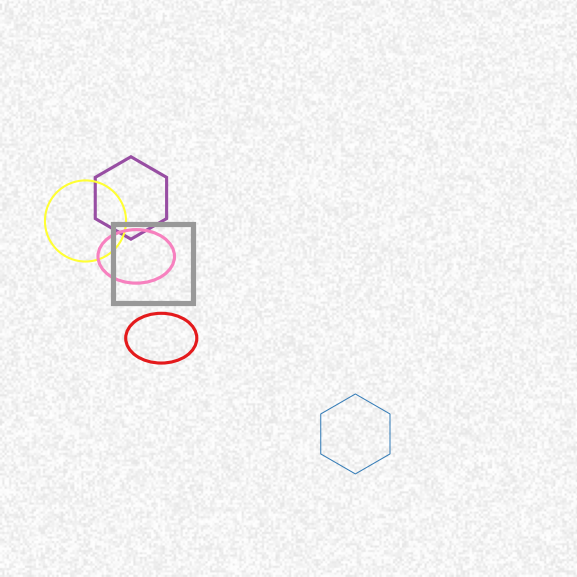[{"shape": "oval", "thickness": 1.5, "radius": 0.31, "center": [0.279, 0.414]}, {"shape": "hexagon", "thickness": 0.5, "radius": 0.35, "center": [0.615, 0.248]}, {"shape": "hexagon", "thickness": 1.5, "radius": 0.36, "center": [0.227, 0.656]}, {"shape": "circle", "thickness": 1, "radius": 0.35, "center": [0.148, 0.617]}, {"shape": "oval", "thickness": 1.5, "radius": 0.33, "center": [0.236, 0.555]}, {"shape": "square", "thickness": 2.5, "radius": 0.34, "center": [0.265, 0.543]}]